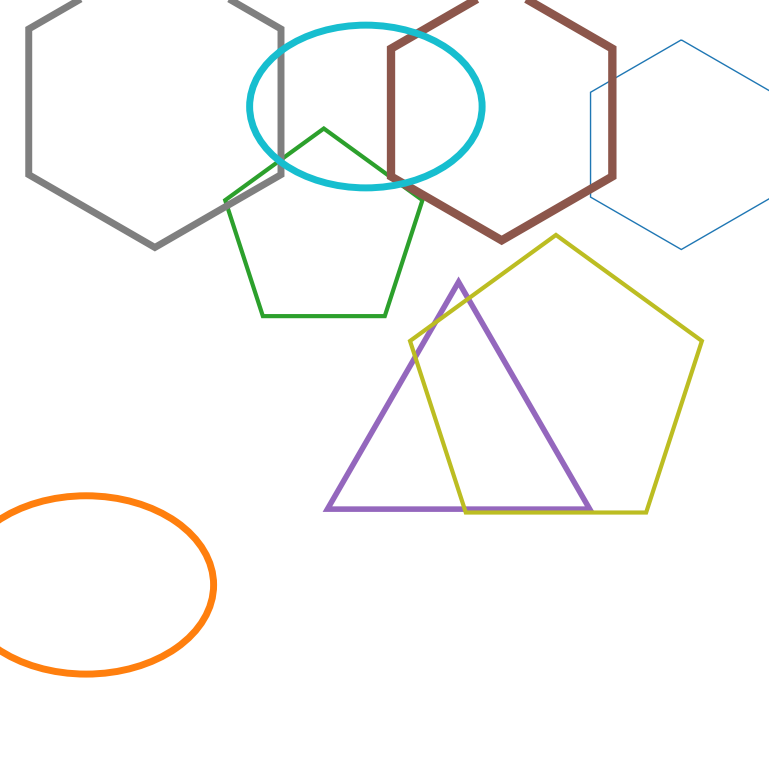[{"shape": "hexagon", "thickness": 0.5, "radius": 0.68, "center": [0.885, 0.812]}, {"shape": "oval", "thickness": 2.5, "radius": 0.83, "center": [0.112, 0.24]}, {"shape": "pentagon", "thickness": 1.5, "radius": 0.67, "center": [0.421, 0.698]}, {"shape": "triangle", "thickness": 2, "radius": 0.98, "center": [0.596, 0.437]}, {"shape": "hexagon", "thickness": 3, "radius": 0.83, "center": [0.652, 0.854]}, {"shape": "hexagon", "thickness": 2.5, "radius": 0.95, "center": [0.201, 0.868]}, {"shape": "pentagon", "thickness": 1.5, "radius": 1.0, "center": [0.722, 0.496]}, {"shape": "oval", "thickness": 2.5, "radius": 0.75, "center": [0.475, 0.862]}]